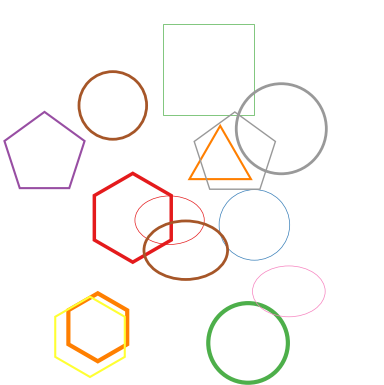[{"shape": "oval", "thickness": 0.5, "radius": 0.45, "center": [0.441, 0.428]}, {"shape": "hexagon", "thickness": 2.5, "radius": 0.58, "center": [0.345, 0.434]}, {"shape": "circle", "thickness": 0.5, "radius": 0.46, "center": [0.661, 0.416]}, {"shape": "circle", "thickness": 3, "radius": 0.52, "center": [0.644, 0.109]}, {"shape": "square", "thickness": 0.5, "radius": 0.59, "center": [0.543, 0.82]}, {"shape": "pentagon", "thickness": 1.5, "radius": 0.55, "center": [0.116, 0.6]}, {"shape": "hexagon", "thickness": 3, "radius": 0.44, "center": [0.254, 0.15]}, {"shape": "triangle", "thickness": 1.5, "radius": 0.46, "center": [0.572, 0.581]}, {"shape": "hexagon", "thickness": 1.5, "radius": 0.52, "center": [0.234, 0.125]}, {"shape": "oval", "thickness": 2, "radius": 0.54, "center": [0.483, 0.35]}, {"shape": "circle", "thickness": 2, "radius": 0.44, "center": [0.293, 0.726]}, {"shape": "oval", "thickness": 0.5, "radius": 0.47, "center": [0.75, 0.243]}, {"shape": "circle", "thickness": 2, "radius": 0.58, "center": [0.731, 0.666]}, {"shape": "pentagon", "thickness": 1, "radius": 0.55, "center": [0.61, 0.598]}]